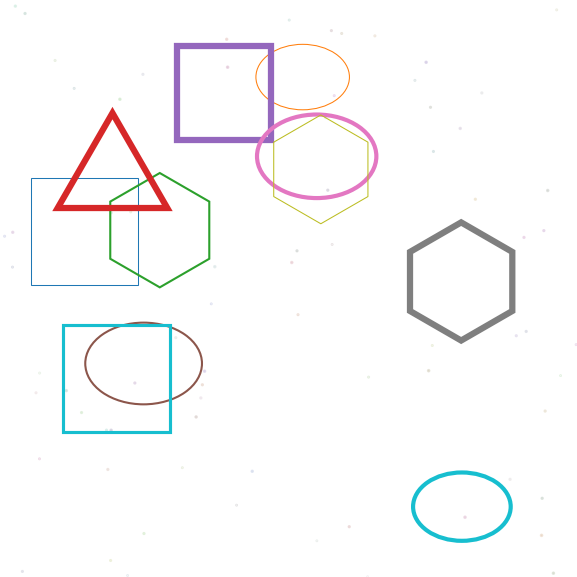[{"shape": "square", "thickness": 0.5, "radius": 0.46, "center": [0.146, 0.598]}, {"shape": "oval", "thickness": 0.5, "radius": 0.4, "center": [0.524, 0.866]}, {"shape": "hexagon", "thickness": 1, "radius": 0.49, "center": [0.277, 0.601]}, {"shape": "triangle", "thickness": 3, "radius": 0.55, "center": [0.195, 0.694]}, {"shape": "square", "thickness": 3, "radius": 0.41, "center": [0.387, 0.839]}, {"shape": "oval", "thickness": 1, "radius": 0.51, "center": [0.249, 0.37]}, {"shape": "oval", "thickness": 2, "radius": 0.52, "center": [0.548, 0.728]}, {"shape": "hexagon", "thickness": 3, "radius": 0.51, "center": [0.799, 0.512]}, {"shape": "hexagon", "thickness": 0.5, "radius": 0.47, "center": [0.556, 0.706]}, {"shape": "oval", "thickness": 2, "radius": 0.42, "center": [0.8, 0.122]}, {"shape": "square", "thickness": 1.5, "radius": 0.46, "center": [0.201, 0.344]}]